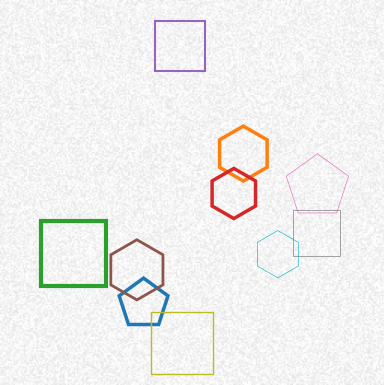[{"shape": "pentagon", "thickness": 2.5, "radius": 0.33, "center": [0.373, 0.211]}, {"shape": "hexagon", "thickness": 2.5, "radius": 0.36, "center": [0.632, 0.601]}, {"shape": "square", "thickness": 3, "radius": 0.42, "center": [0.192, 0.341]}, {"shape": "hexagon", "thickness": 2.5, "radius": 0.33, "center": [0.607, 0.497]}, {"shape": "square", "thickness": 1.5, "radius": 0.32, "center": [0.468, 0.879]}, {"shape": "hexagon", "thickness": 2, "radius": 0.39, "center": [0.356, 0.299]}, {"shape": "pentagon", "thickness": 0.5, "radius": 0.43, "center": [0.824, 0.516]}, {"shape": "square", "thickness": 0.5, "radius": 0.3, "center": [0.822, 0.395]}, {"shape": "square", "thickness": 1, "radius": 0.41, "center": [0.473, 0.109]}, {"shape": "hexagon", "thickness": 0.5, "radius": 0.31, "center": [0.722, 0.34]}]